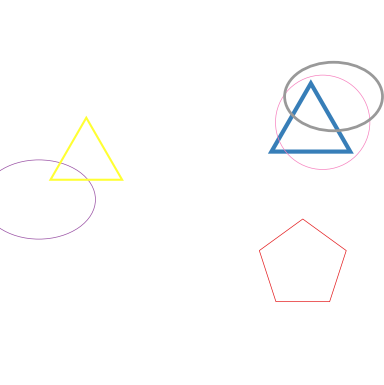[{"shape": "pentagon", "thickness": 0.5, "radius": 0.59, "center": [0.786, 0.312]}, {"shape": "triangle", "thickness": 3, "radius": 0.59, "center": [0.807, 0.665]}, {"shape": "oval", "thickness": 0.5, "radius": 0.73, "center": [0.101, 0.482]}, {"shape": "triangle", "thickness": 1.5, "radius": 0.54, "center": [0.224, 0.587]}, {"shape": "circle", "thickness": 0.5, "radius": 0.61, "center": [0.838, 0.682]}, {"shape": "oval", "thickness": 2, "radius": 0.64, "center": [0.866, 0.749]}]